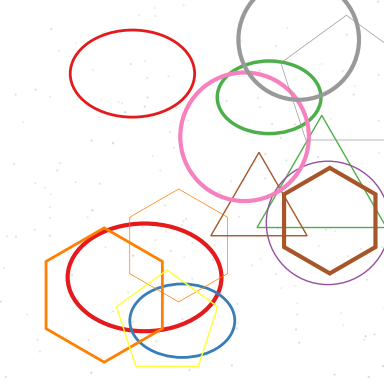[{"shape": "oval", "thickness": 3, "radius": 1.0, "center": [0.375, 0.28]}, {"shape": "oval", "thickness": 2, "radius": 0.81, "center": [0.344, 0.809]}, {"shape": "oval", "thickness": 2, "radius": 0.68, "center": [0.474, 0.167]}, {"shape": "oval", "thickness": 2.5, "radius": 0.67, "center": [0.699, 0.747]}, {"shape": "triangle", "thickness": 1, "radius": 0.97, "center": [0.836, 0.506]}, {"shape": "circle", "thickness": 1, "radius": 0.8, "center": [0.852, 0.421]}, {"shape": "hexagon", "thickness": 0.5, "radius": 0.73, "center": [0.464, 0.362]}, {"shape": "hexagon", "thickness": 2, "radius": 0.87, "center": [0.271, 0.234]}, {"shape": "pentagon", "thickness": 1, "radius": 0.69, "center": [0.434, 0.161]}, {"shape": "hexagon", "thickness": 3, "radius": 0.69, "center": [0.857, 0.427]}, {"shape": "triangle", "thickness": 1, "radius": 0.72, "center": [0.673, 0.46]}, {"shape": "circle", "thickness": 3, "radius": 0.83, "center": [0.635, 0.645]}, {"shape": "circle", "thickness": 3, "radius": 0.78, "center": [0.776, 0.897]}, {"shape": "pentagon", "thickness": 0.5, "radius": 0.9, "center": [0.9, 0.781]}]